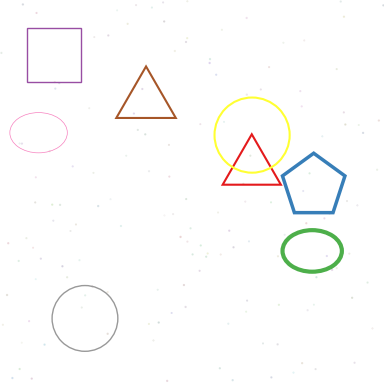[{"shape": "triangle", "thickness": 1.5, "radius": 0.44, "center": [0.654, 0.564]}, {"shape": "pentagon", "thickness": 2.5, "radius": 0.43, "center": [0.815, 0.517]}, {"shape": "oval", "thickness": 3, "radius": 0.39, "center": [0.811, 0.348]}, {"shape": "square", "thickness": 1, "radius": 0.36, "center": [0.14, 0.857]}, {"shape": "circle", "thickness": 1.5, "radius": 0.49, "center": [0.655, 0.649]}, {"shape": "triangle", "thickness": 1.5, "radius": 0.45, "center": [0.379, 0.738]}, {"shape": "oval", "thickness": 0.5, "radius": 0.37, "center": [0.1, 0.655]}, {"shape": "circle", "thickness": 1, "radius": 0.43, "center": [0.221, 0.173]}]